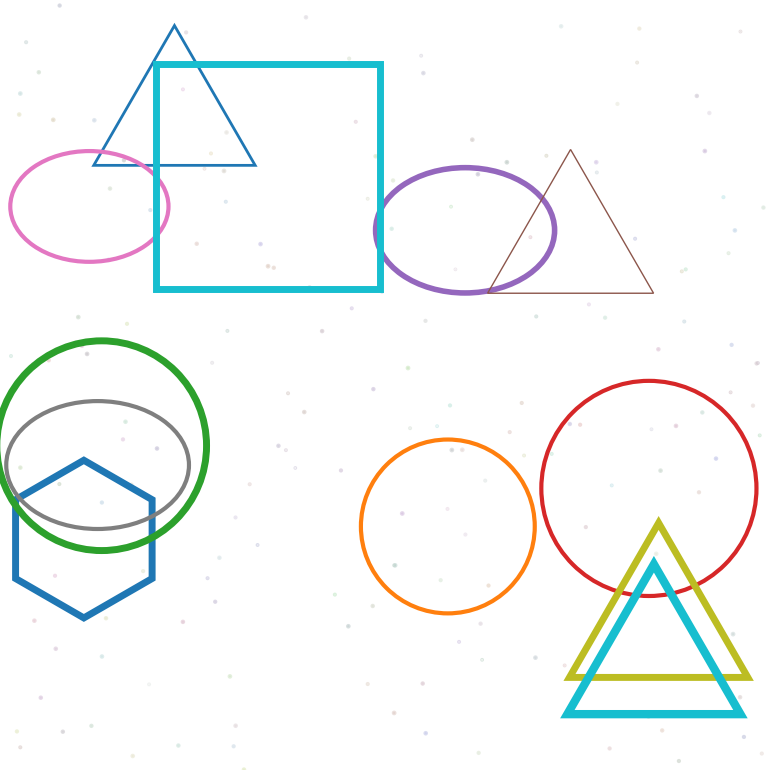[{"shape": "hexagon", "thickness": 2.5, "radius": 0.51, "center": [0.109, 0.3]}, {"shape": "triangle", "thickness": 1, "radius": 0.61, "center": [0.227, 0.846]}, {"shape": "circle", "thickness": 1.5, "radius": 0.56, "center": [0.582, 0.316]}, {"shape": "circle", "thickness": 2.5, "radius": 0.68, "center": [0.132, 0.421]}, {"shape": "circle", "thickness": 1.5, "radius": 0.7, "center": [0.843, 0.366]}, {"shape": "oval", "thickness": 2, "radius": 0.58, "center": [0.604, 0.701]}, {"shape": "triangle", "thickness": 0.5, "radius": 0.62, "center": [0.741, 0.681]}, {"shape": "oval", "thickness": 1.5, "radius": 0.51, "center": [0.116, 0.732]}, {"shape": "oval", "thickness": 1.5, "radius": 0.59, "center": [0.127, 0.396]}, {"shape": "triangle", "thickness": 2.5, "radius": 0.67, "center": [0.855, 0.187]}, {"shape": "square", "thickness": 2.5, "radius": 0.73, "center": [0.348, 0.77]}, {"shape": "triangle", "thickness": 3, "radius": 0.65, "center": [0.849, 0.137]}]